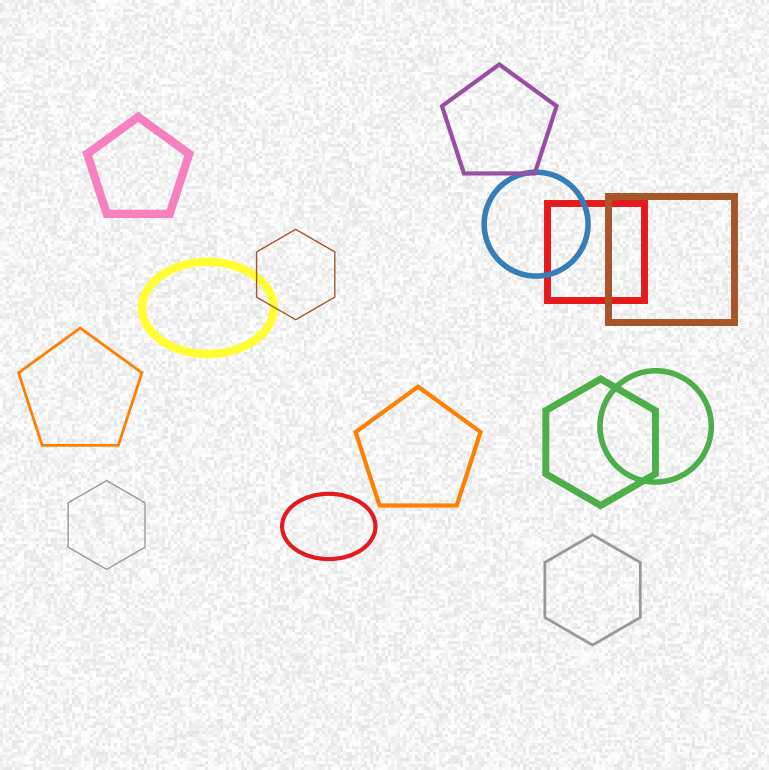[{"shape": "oval", "thickness": 1.5, "radius": 0.3, "center": [0.427, 0.316]}, {"shape": "square", "thickness": 2.5, "radius": 0.32, "center": [0.773, 0.673]}, {"shape": "circle", "thickness": 2, "radius": 0.34, "center": [0.696, 0.709]}, {"shape": "hexagon", "thickness": 2.5, "radius": 0.41, "center": [0.78, 0.426]}, {"shape": "circle", "thickness": 2, "radius": 0.36, "center": [0.851, 0.446]}, {"shape": "pentagon", "thickness": 1.5, "radius": 0.39, "center": [0.648, 0.838]}, {"shape": "pentagon", "thickness": 1.5, "radius": 0.43, "center": [0.543, 0.413]}, {"shape": "pentagon", "thickness": 1, "radius": 0.42, "center": [0.104, 0.49]}, {"shape": "oval", "thickness": 3, "radius": 0.43, "center": [0.27, 0.6]}, {"shape": "hexagon", "thickness": 0.5, "radius": 0.29, "center": [0.384, 0.643]}, {"shape": "square", "thickness": 2.5, "radius": 0.41, "center": [0.872, 0.664]}, {"shape": "pentagon", "thickness": 3, "radius": 0.35, "center": [0.179, 0.779]}, {"shape": "hexagon", "thickness": 1, "radius": 0.36, "center": [0.77, 0.234]}, {"shape": "hexagon", "thickness": 0.5, "radius": 0.29, "center": [0.138, 0.318]}]